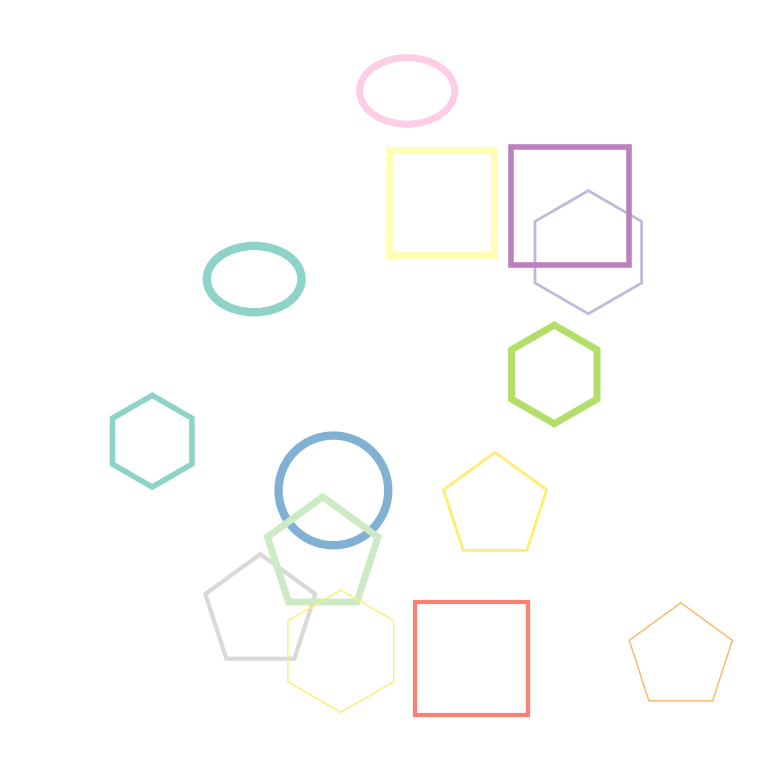[{"shape": "oval", "thickness": 3, "radius": 0.31, "center": [0.33, 0.638]}, {"shape": "hexagon", "thickness": 2, "radius": 0.3, "center": [0.198, 0.427]}, {"shape": "square", "thickness": 2.5, "radius": 0.34, "center": [0.573, 0.737]}, {"shape": "hexagon", "thickness": 1, "radius": 0.4, "center": [0.764, 0.672]}, {"shape": "square", "thickness": 1.5, "radius": 0.37, "center": [0.613, 0.145]}, {"shape": "circle", "thickness": 3, "radius": 0.36, "center": [0.433, 0.363]}, {"shape": "pentagon", "thickness": 0.5, "radius": 0.35, "center": [0.884, 0.147]}, {"shape": "hexagon", "thickness": 2.5, "radius": 0.32, "center": [0.72, 0.514]}, {"shape": "oval", "thickness": 2.5, "radius": 0.31, "center": [0.529, 0.882]}, {"shape": "pentagon", "thickness": 1.5, "radius": 0.38, "center": [0.338, 0.205]}, {"shape": "square", "thickness": 2, "radius": 0.38, "center": [0.741, 0.732]}, {"shape": "pentagon", "thickness": 2.5, "radius": 0.38, "center": [0.419, 0.279]}, {"shape": "pentagon", "thickness": 1, "radius": 0.35, "center": [0.643, 0.342]}, {"shape": "hexagon", "thickness": 0.5, "radius": 0.4, "center": [0.443, 0.154]}]